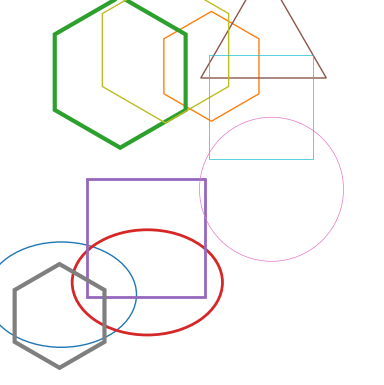[{"shape": "oval", "thickness": 1, "radius": 0.98, "center": [0.159, 0.235]}, {"shape": "hexagon", "thickness": 1, "radius": 0.71, "center": [0.549, 0.828]}, {"shape": "hexagon", "thickness": 3, "radius": 0.98, "center": [0.312, 0.813]}, {"shape": "oval", "thickness": 2, "radius": 0.98, "center": [0.383, 0.267]}, {"shape": "square", "thickness": 2, "radius": 0.77, "center": [0.378, 0.383]}, {"shape": "triangle", "thickness": 1, "radius": 0.94, "center": [0.685, 0.892]}, {"shape": "circle", "thickness": 0.5, "radius": 0.94, "center": [0.705, 0.508]}, {"shape": "hexagon", "thickness": 3, "radius": 0.67, "center": [0.155, 0.179]}, {"shape": "hexagon", "thickness": 1, "radius": 0.95, "center": [0.43, 0.87]}, {"shape": "square", "thickness": 0.5, "radius": 0.67, "center": [0.678, 0.723]}]